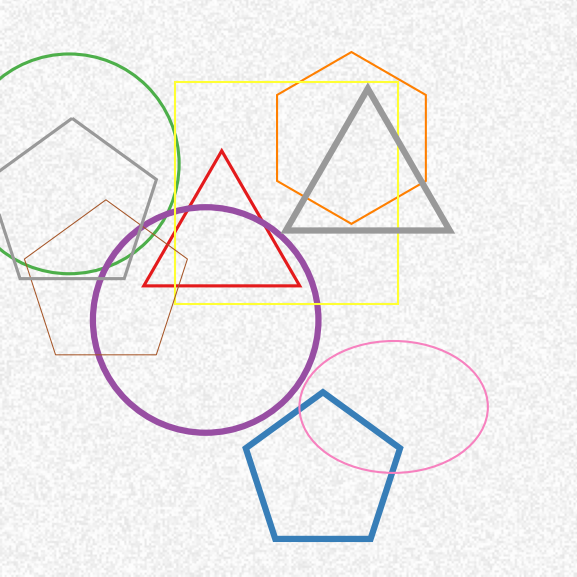[{"shape": "triangle", "thickness": 1.5, "radius": 0.78, "center": [0.384, 0.582]}, {"shape": "pentagon", "thickness": 3, "radius": 0.7, "center": [0.559, 0.18]}, {"shape": "circle", "thickness": 1.5, "radius": 0.95, "center": [0.12, 0.715]}, {"shape": "circle", "thickness": 3, "radius": 0.98, "center": [0.356, 0.445]}, {"shape": "hexagon", "thickness": 1, "radius": 0.74, "center": [0.609, 0.76]}, {"shape": "square", "thickness": 1, "radius": 0.96, "center": [0.496, 0.665]}, {"shape": "pentagon", "thickness": 0.5, "radius": 0.74, "center": [0.183, 0.505]}, {"shape": "oval", "thickness": 1, "radius": 0.82, "center": [0.682, 0.294]}, {"shape": "triangle", "thickness": 3, "radius": 0.82, "center": [0.637, 0.682]}, {"shape": "pentagon", "thickness": 1.5, "radius": 0.77, "center": [0.125, 0.641]}]